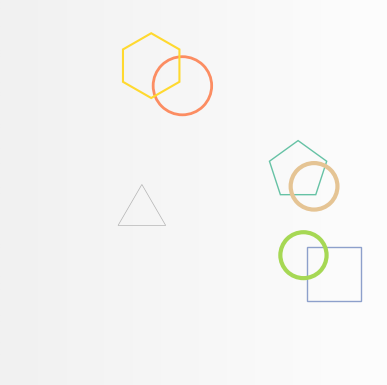[{"shape": "pentagon", "thickness": 1, "radius": 0.39, "center": [0.769, 0.557]}, {"shape": "circle", "thickness": 2, "radius": 0.38, "center": [0.471, 0.777]}, {"shape": "square", "thickness": 1, "radius": 0.35, "center": [0.862, 0.288]}, {"shape": "circle", "thickness": 3, "radius": 0.3, "center": [0.783, 0.337]}, {"shape": "hexagon", "thickness": 1.5, "radius": 0.42, "center": [0.39, 0.83]}, {"shape": "circle", "thickness": 3, "radius": 0.3, "center": [0.81, 0.516]}, {"shape": "triangle", "thickness": 0.5, "radius": 0.35, "center": [0.366, 0.45]}]